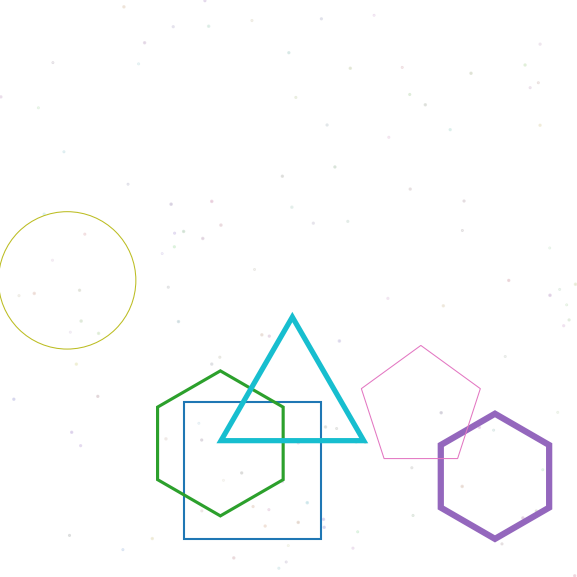[{"shape": "square", "thickness": 1, "radius": 0.59, "center": [0.437, 0.185]}, {"shape": "hexagon", "thickness": 1.5, "radius": 0.63, "center": [0.382, 0.231]}, {"shape": "hexagon", "thickness": 3, "radius": 0.54, "center": [0.857, 0.174]}, {"shape": "pentagon", "thickness": 0.5, "radius": 0.54, "center": [0.729, 0.293]}, {"shape": "circle", "thickness": 0.5, "radius": 0.59, "center": [0.116, 0.514]}, {"shape": "triangle", "thickness": 2.5, "radius": 0.71, "center": [0.506, 0.307]}]